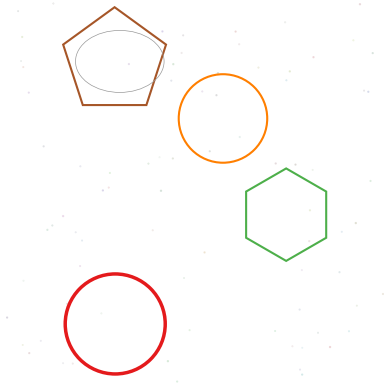[{"shape": "circle", "thickness": 2.5, "radius": 0.65, "center": [0.299, 0.159]}, {"shape": "hexagon", "thickness": 1.5, "radius": 0.6, "center": [0.743, 0.442]}, {"shape": "circle", "thickness": 1.5, "radius": 0.57, "center": [0.579, 0.692]}, {"shape": "pentagon", "thickness": 1.5, "radius": 0.7, "center": [0.298, 0.841]}, {"shape": "oval", "thickness": 0.5, "radius": 0.58, "center": [0.311, 0.84]}]